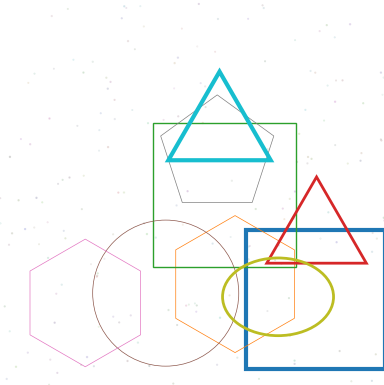[{"shape": "square", "thickness": 3, "radius": 0.9, "center": [0.819, 0.222]}, {"shape": "hexagon", "thickness": 0.5, "radius": 0.89, "center": [0.611, 0.262]}, {"shape": "square", "thickness": 1, "radius": 0.93, "center": [0.583, 0.494]}, {"shape": "triangle", "thickness": 2, "radius": 0.75, "center": [0.822, 0.391]}, {"shape": "circle", "thickness": 0.5, "radius": 0.95, "center": [0.43, 0.239]}, {"shape": "hexagon", "thickness": 0.5, "radius": 0.83, "center": [0.221, 0.213]}, {"shape": "pentagon", "thickness": 0.5, "radius": 0.77, "center": [0.564, 0.599]}, {"shape": "oval", "thickness": 2, "radius": 0.72, "center": [0.722, 0.229]}, {"shape": "triangle", "thickness": 3, "radius": 0.77, "center": [0.57, 0.661]}]